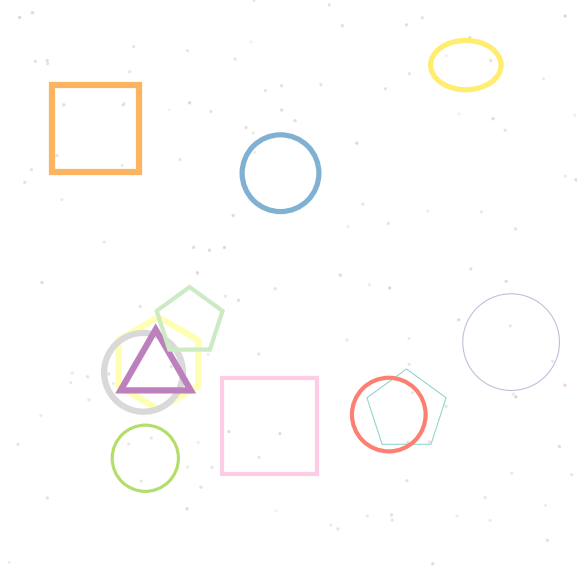[{"shape": "pentagon", "thickness": 0.5, "radius": 0.36, "center": [0.704, 0.288]}, {"shape": "hexagon", "thickness": 3, "radius": 0.4, "center": [0.274, 0.37]}, {"shape": "circle", "thickness": 0.5, "radius": 0.42, "center": [0.885, 0.407]}, {"shape": "circle", "thickness": 2, "radius": 0.32, "center": [0.673, 0.281]}, {"shape": "circle", "thickness": 2.5, "radius": 0.33, "center": [0.486, 0.699]}, {"shape": "square", "thickness": 3, "radius": 0.38, "center": [0.165, 0.777]}, {"shape": "circle", "thickness": 1.5, "radius": 0.29, "center": [0.252, 0.206]}, {"shape": "square", "thickness": 2, "radius": 0.41, "center": [0.467, 0.262]}, {"shape": "circle", "thickness": 3, "radius": 0.34, "center": [0.248, 0.354]}, {"shape": "triangle", "thickness": 3, "radius": 0.35, "center": [0.27, 0.358]}, {"shape": "pentagon", "thickness": 2, "radius": 0.3, "center": [0.328, 0.442]}, {"shape": "oval", "thickness": 2.5, "radius": 0.3, "center": [0.807, 0.886]}]